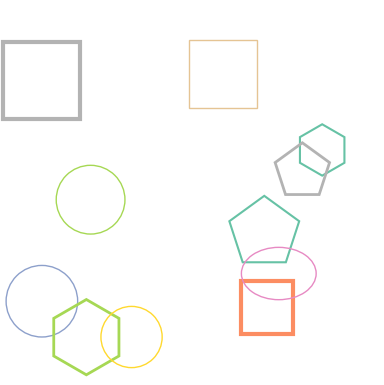[{"shape": "pentagon", "thickness": 1.5, "radius": 0.48, "center": [0.686, 0.396]}, {"shape": "hexagon", "thickness": 1.5, "radius": 0.33, "center": [0.837, 0.61]}, {"shape": "square", "thickness": 3, "radius": 0.34, "center": [0.694, 0.202]}, {"shape": "circle", "thickness": 1, "radius": 0.46, "center": [0.109, 0.218]}, {"shape": "oval", "thickness": 1, "radius": 0.49, "center": [0.724, 0.29]}, {"shape": "hexagon", "thickness": 2, "radius": 0.49, "center": [0.224, 0.124]}, {"shape": "circle", "thickness": 1, "radius": 0.45, "center": [0.235, 0.481]}, {"shape": "circle", "thickness": 1, "radius": 0.4, "center": [0.342, 0.125]}, {"shape": "square", "thickness": 1, "radius": 0.44, "center": [0.578, 0.807]}, {"shape": "square", "thickness": 3, "radius": 0.5, "center": [0.108, 0.792]}, {"shape": "pentagon", "thickness": 2, "radius": 0.37, "center": [0.785, 0.555]}]